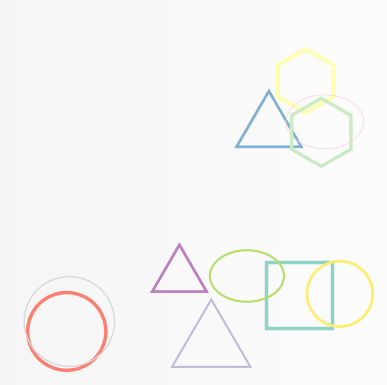[{"shape": "square", "thickness": 2.5, "radius": 0.43, "center": [0.771, 0.234]}, {"shape": "hexagon", "thickness": 3, "radius": 0.41, "center": [0.789, 0.79]}, {"shape": "triangle", "thickness": 1.5, "radius": 0.58, "center": [0.545, 0.105]}, {"shape": "circle", "thickness": 2.5, "radius": 0.5, "center": [0.172, 0.139]}, {"shape": "triangle", "thickness": 2, "radius": 0.48, "center": [0.694, 0.667]}, {"shape": "oval", "thickness": 1.5, "radius": 0.48, "center": [0.637, 0.283]}, {"shape": "oval", "thickness": 0.5, "radius": 0.5, "center": [0.838, 0.683]}, {"shape": "circle", "thickness": 1, "radius": 0.58, "center": [0.179, 0.165]}, {"shape": "triangle", "thickness": 2, "radius": 0.4, "center": [0.463, 0.283]}, {"shape": "hexagon", "thickness": 2.5, "radius": 0.44, "center": [0.829, 0.656]}, {"shape": "circle", "thickness": 2, "radius": 0.42, "center": [0.877, 0.237]}]